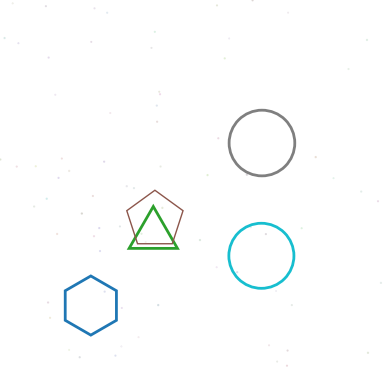[{"shape": "hexagon", "thickness": 2, "radius": 0.38, "center": [0.236, 0.206]}, {"shape": "triangle", "thickness": 2, "radius": 0.36, "center": [0.398, 0.391]}, {"shape": "pentagon", "thickness": 1, "radius": 0.38, "center": [0.402, 0.429]}, {"shape": "circle", "thickness": 2, "radius": 0.43, "center": [0.68, 0.629]}, {"shape": "circle", "thickness": 2, "radius": 0.42, "center": [0.679, 0.336]}]